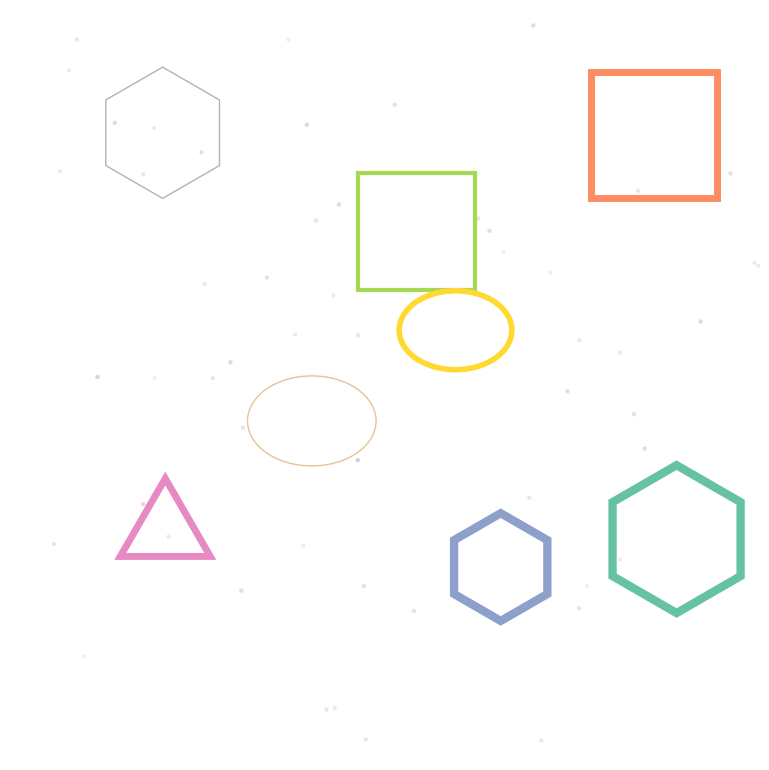[{"shape": "hexagon", "thickness": 3, "radius": 0.48, "center": [0.879, 0.3]}, {"shape": "square", "thickness": 2.5, "radius": 0.41, "center": [0.85, 0.825]}, {"shape": "hexagon", "thickness": 3, "radius": 0.35, "center": [0.65, 0.264]}, {"shape": "triangle", "thickness": 2.5, "radius": 0.34, "center": [0.215, 0.311]}, {"shape": "square", "thickness": 1.5, "radius": 0.38, "center": [0.541, 0.699]}, {"shape": "oval", "thickness": 2, "radius": 0.37, "center": [0.592, 0.571]}, {"shape": "oval", "thickness": 0.5, "radius": 0.42, "center": [0.405, 0.453]}, {"shape": "hexagon", "thickness": 0.5, "radius": 0.43, "center": [0.211, 0.828]}]